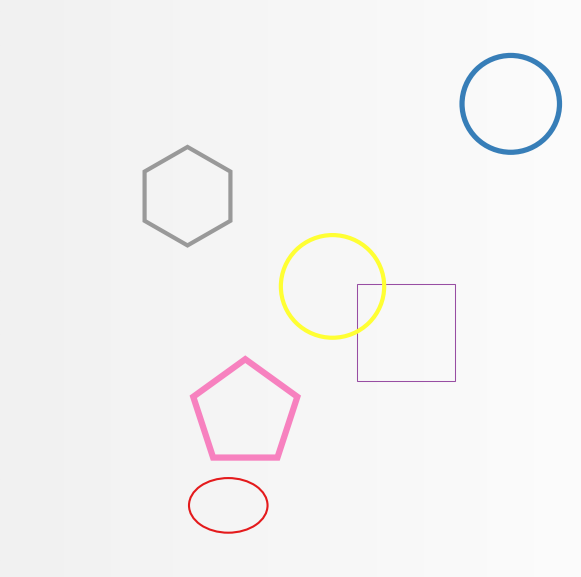[{"shape": "oval", "thickness": 1, "radius": 0.34, "center": [0.393, 0.124]}, {"shape": "circle", "thickness": 2.5, "radius": 0.42, "center": [0.879, 0.819]}, {"shape": "square", "thickness": 0.5, "radius": 0.42, "center": [0.698, 0.424]}, {"shape": "circle", "thickness": 2, "radius": 0.44, "center": [0.572, 0.503]}, {"shape": "pentagon", "thickness": 3, "radius": 0.47, "center": [0.422, 0.283]}, {"shape": "hexagon", "thickness": 2, "radius": 0.43, "center": [0.323, 0.659]}]